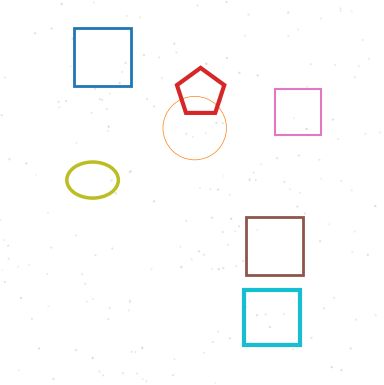[{"shape": "square", "thickness": 2, "radius": 0.37, "center": [0.266, 0.852]}, {"shape": "circle", "thickness": 0.5, "radius": 0.41, "center": [0.506, 0.667]}, {"shape": "pentagon", "thickness": 3, "radius": 0.32, "center": [0.521, 0.759]}, {"shape": "square", "thickness": 2, "radius": 0.37, "center": [0.713, 0.361]}, {"shape": "square", "thickness": 1.5, "radius": 0.3, "center": [0.774, 0.71]}, {"shape": "oval", "thickness": 2.5, "radius": 0.33, "center": [0.241, 0.532]}, {"shape": "square", "thickness": 3, "radius": 0.36, "center": [0.706, 0.174]}]